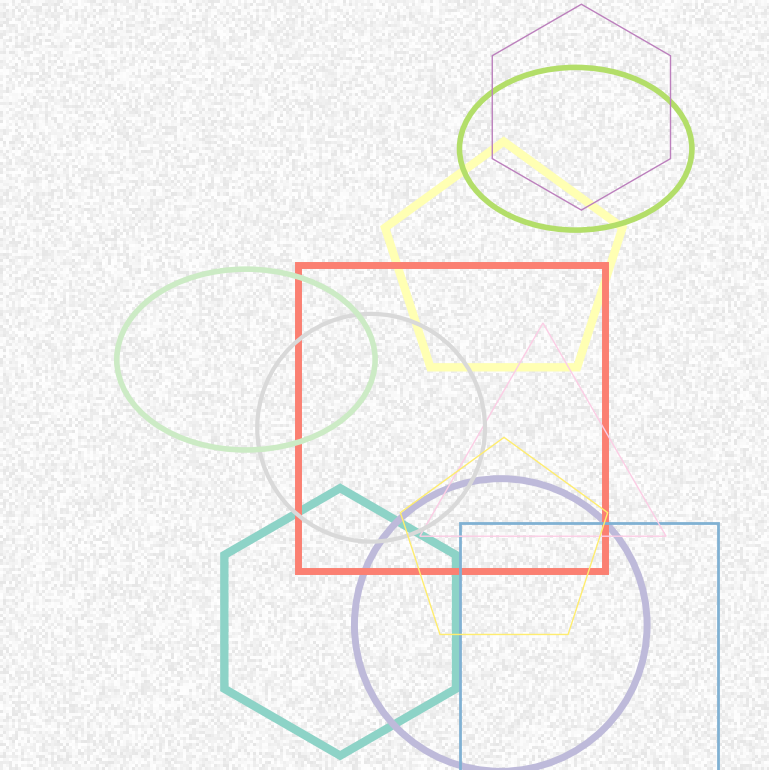[{"shape": "hexagon", "thickness": 3, "radius": 0.87, "center": [0.442, 0.192]}, {"shape": "pentagon", "thickness": 3, "radius": 0.81, "center": [0.654, 0.654]}, {"shape": "circle", "thickness": 2.5, "radius": 0.95, "center": [0.65, 0.188]}, {"shape": "square", "thickness": 2.5, "radius": 0.99, "center": [0.586, 0.457]}, {"shape": "square", "thickness": 1, "radius": 0.84, "center": [0.765, 0.153]}, {"shape": "oval", "thickness": 2, "radius": 0.75, "center": [0.748, 0.807]}, {"shape": "triangle", "thickness": 0.5, "radius": 0.92, "center": [0.705, 0.396]}, {"shape": "circle", "thickness": 1.5, "radius": 0.74, "center": [0.482, 0.444]}, {"shape": "hexagon", "thickness": 0.5, "radius": 0.67, "center": [0.755, 0.861]}, {"shape": "oval", "thickness": 2, "radius": 0.84, "center": [0.319, 0.533]}, {"shape": "pentagon", "thickness": 0.5, "radius": 0.71, "center": [0.655, 0.291]}]